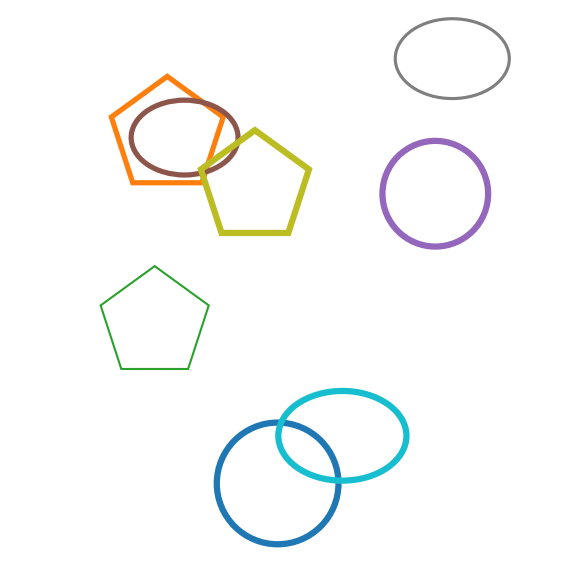[{"shape": "circle", "thickness": 3, "radius": 0.53, "center": [0.481, 0.162]}, {"shape": "pentagon", "thickness": 2.5, "radius": 0.51, "center": [0.29, 0.765]}, {"shape": "pentagon", "thickness": 1, "radius": 0.49, "center": [0.268, 0.44]}, {"shape": "circle", "thickness": 3, "radius": 0.46, "center": [0.754, 0.664]}, {"shape": "oval", "thickness": 2.5, "radius": 0.46, "center": [0.32, 0.761]}, {"shape": "oval", "thickness": 1.5, "radius": 0.49, "center": [0.783, 0.898]}, {"shape": "pentagon", "thickness": 3, "radius": 0.49, "center": [0.441, 0.675]}, {"shape": "oval", "thickness": 3, "radius": 0.55, "center": [0.593, 0.245]}]